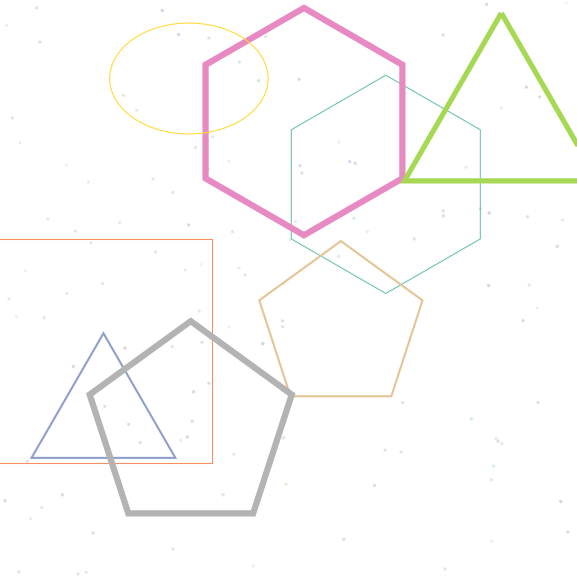[{"shape": "hexagon", "thickness": 0.5, "radius": 0.94, "center": [0.668, 0.68]}, {"shape": "square", "thickness": 0.5, "radius": 0.97, "center": [0.173, 0.392]}, {"shape": "triangle", "thickness": 1, "radius": 0.72, "center": [0.179, 0.278]}, {"shape": "hexagon", "thickness": 3, "radius": 0.98, "center": [0.526, 0.789]}, {"shape": "triangle", "thickness": 2.5, "radius": 0.97, "center": [0.868, 0.783]}, {"shape": "oval", "thickness": 0.5, "radius": 0.69, "center": [0.327, 0.863]}, {"shape": "pentagon", "thickness": 1, "radius": 0.74, "center": [0.59, 0.433]}, {"shape": "pentagon", "thickness": 3, "radius": 0.92, "center": [0.33, 0.259]}]